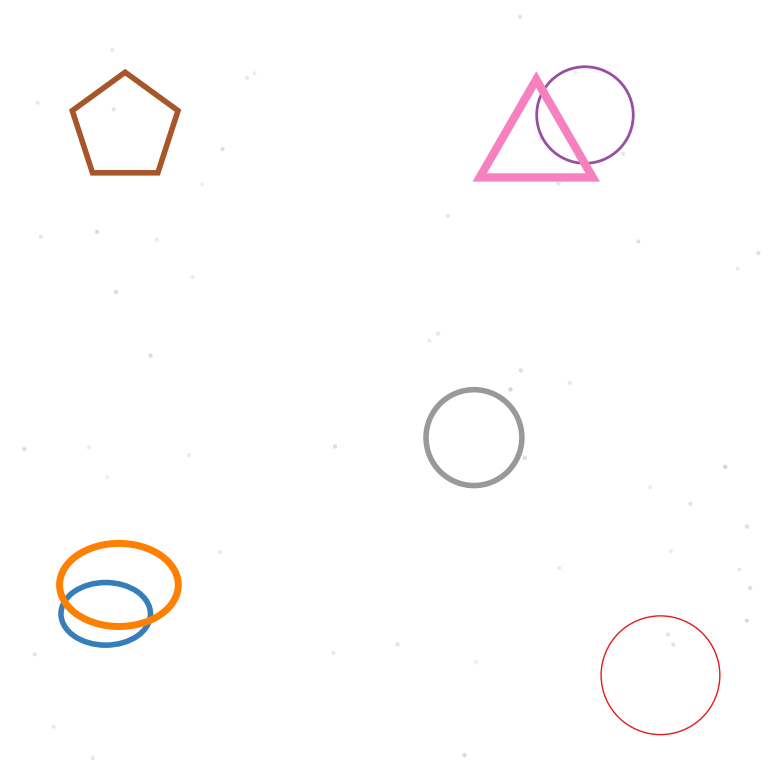[{"shape": "circle", "thickness": 0.5, "radius": 0.39, "center": [0.858, 0.123]}, {"shape": "oval", "thickness": 2, "radius": 0.29, "center": [0.137, 0.203]}, {"shape": "circle", "thickness": 1, "radius": 0.31, "center": [0.76, 0.851]}, {"shape": "oval", "thickness": 2.5, "radius": 0.39, "center": [0.154, 0.24]}, {"shape": "pentagon", "thickness": 2, "radius": 0.36, "center": [0.163, 0.834]}, {"shape": "triangle", "thickness": 3, "radius": 0.42, "center": [0.696, 0.812]}, {"shape": "circle", "thickness": 2, "radius": 0.31, "center": [0.616, 0.432]}]